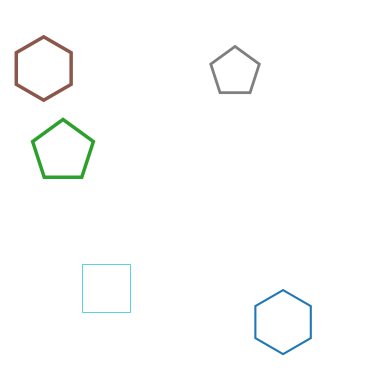[{"shape": "hexagon", "thickness": 1.5, "radius": 0.42, "center": [0.735, 0.163]}, {"shape": "pentagon", "thickness": 2.5, "radius": 0.41, "center": [0.164, 0.607]}, {"shape": "hexagon", "thickness": 2.5, "radius": 0.41, "center": [0.114, 0.822]}, {"shape": "pentagon", "thickness": 2, "radius": 0.33, "center": [0.611, 0.813]}, {"shape": "square", "thickness": 0.5, "radius": 0.32, "center": [0.275, 0.252]}]